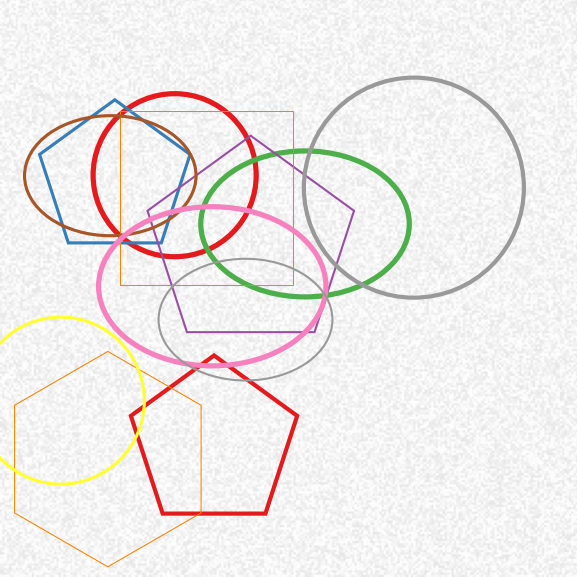[{"shape": "pentagon", "thickness": 2, "radius": 0.76, "center": [0.371, 0.232]}, {"shape": "circle", "thickness": 2.5, "radius": 0.71, "center": [0.302, 0.696]}, {"shape": "pentagon", "thickness": 1.5, "radius": 0.68, "center": [0.199, 0.689]}, {"shape": "oval", "thickness": 2.5, "radius": 0.9, "center": [0.528, 0.611]}, {"shape": "pentagon", "thickness": 1, "radius": 0.94, "center": [0.434, 0.576]}, {"shape": "square", "thickness": 0.5, "radius": 0.75, "center": [0.358, 0.656]}, {"shape": "hexagon", "thickness": 0.5, "radius": 0.93, "center": [0.187, 0.204]}, {"shape": "circle", "thickness": 1.5, "radius": 0.72, "center": [0.105, 0.305]}, {"shape": "oval", "thickness": 1.5, "radius": 0.74, "center": [0.191, 0.695]}, {"shape": "oval", "thickness": 2.5, "radius": 0.98, "center": [0.368, 0.503]}, {"shape": "oval", "thickness": 1, "radius": 0.75, "center": [0.425, 0.446]}, {"shape": "circle", "thickness": 2, "radius": 0.95, "center": [0.717, 0.674]}]